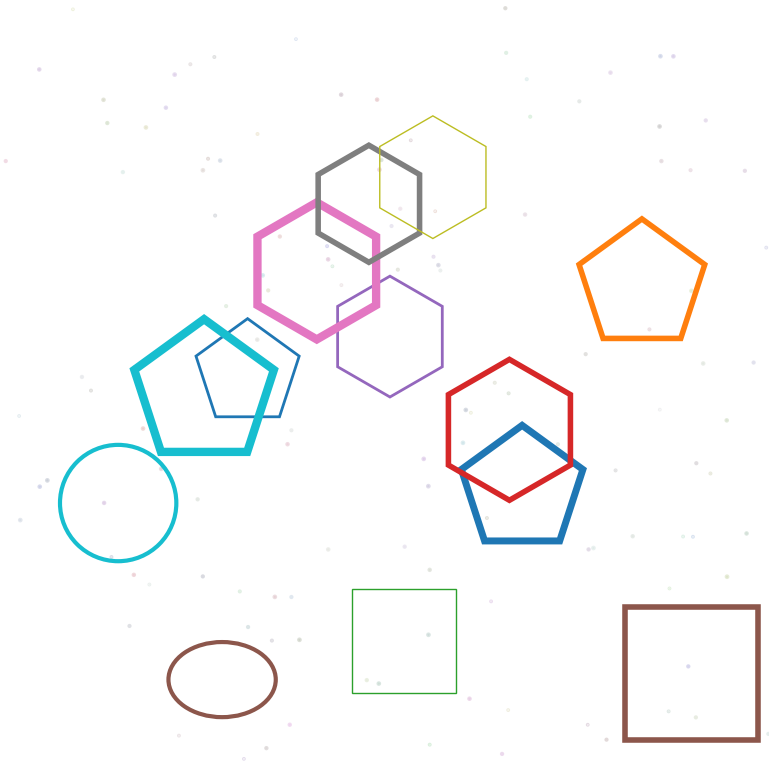[{"shape": "pentagon", "thickness": 2.5, "radius": 0.41, "center": [0.678, 0.365]}, {"shape": "pentagon", "thickness": 1, "radius": 0.35, "center": [0.322, 0.516]}, {"shape": "pentagon", "thickness": 2, "radius": 0.43, "center": [0.834, 0.63]}, {"shape": "square", "thickness": 0.5, "radius": 0.34, "center": [0.524, 0.167]}, {"shape": "hexagon", "thickness": 2, "radius": 0.46, "center": [0.662, 0.442]}, {"shape": "hexagon", "thickness": 1, "radius": 0.39, "center": [0.506, 0.563]}, {"shape": "oval", "thickness": 1.5, "radius": 0.35, "center": [0.288, 0.117]}, {"shape": "square", "thickness": 2, "radius": 0.43, "center": [0.898, 0.126]}, {"shape": "hexagon", "thickness": 3, "radius": 0.44, "center": [0.411, 0.648]}, {"shape": "hexagon", "thickness": 2, "radius": 0.38, "center": [0.479, 0.735]}, {"shape": "hexagon", "thickness": 0.5, "radius": 0.4, "center": [0.562, 0.77]}, {"shape": "circle", "thickness": 1.5, "radius": 0.38, "center": [0.153, 0.347]}, {"shape": "pentagon", "thickness": 3, "radius": 0.48, "center": [0.265, 0.49]}]